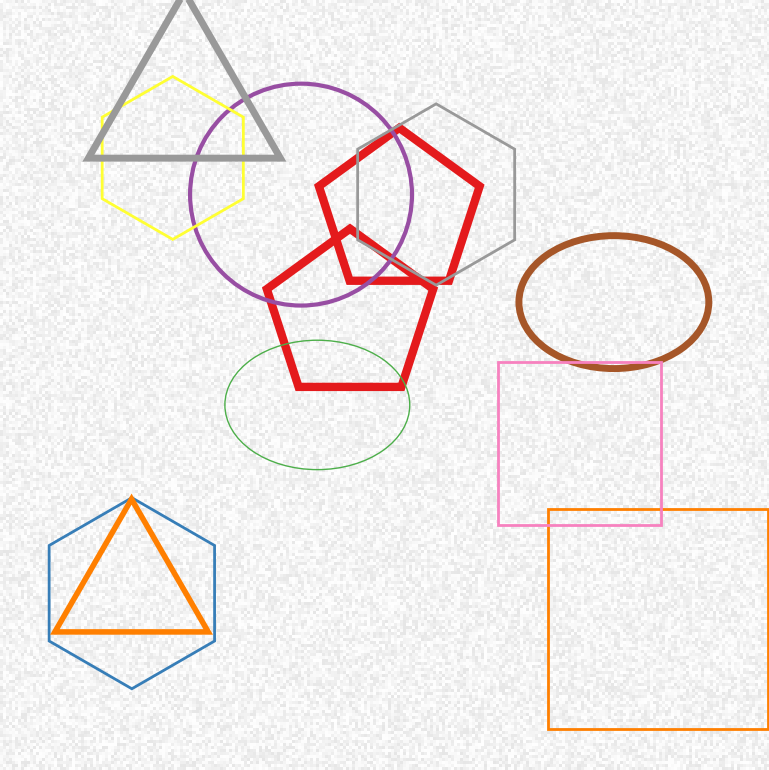[{"shape": "pentagon", "thickness": 3, "radius": 0.57, "center": [0.455, 0.589]}, {"shape": "pentagon", "thickness": 3, "radius": 0.55, "center": [0.519, 0.724]}, {"shape": "hexagon", "thickness": 1, "radius": 0.62, "center": [0.171, 0.23]}, {"shape": "oval", "thickness": 0.5, "radius": 0.6, "center": [0.412, 0.474]}, {"shape": "circle", "thickness": 1.5, "radius": 0.72, "center": [0.391, 0.747]}, {"shape": "triangle", "thickness": 2, "radius": 0.57, "center": [0.171, 0.237]}, {"shape": "square", "thickness": 1, "radius": 0.71, "center": [0.855, 0.196]}, {"shape": "hexagon", "thickness": 1, "radius": 0.53, "center": [0.224, 0.795]}, {"shape": "oval", "thickness": 2.5, "radius": 0.62, "center": [0.797, 0.608]}, {"shape": "square", "thickness": 1, "radius": 0.53, "center": [0.753, 0.424]}, {"shape": "triangle", "thickness": 2.5, "radius": 0.72, "center": [0.239, 0.867]}, {"shape": "hexagon", "thickness": 1, "radius": 0.59, "center": [0.566, 0.747]}]